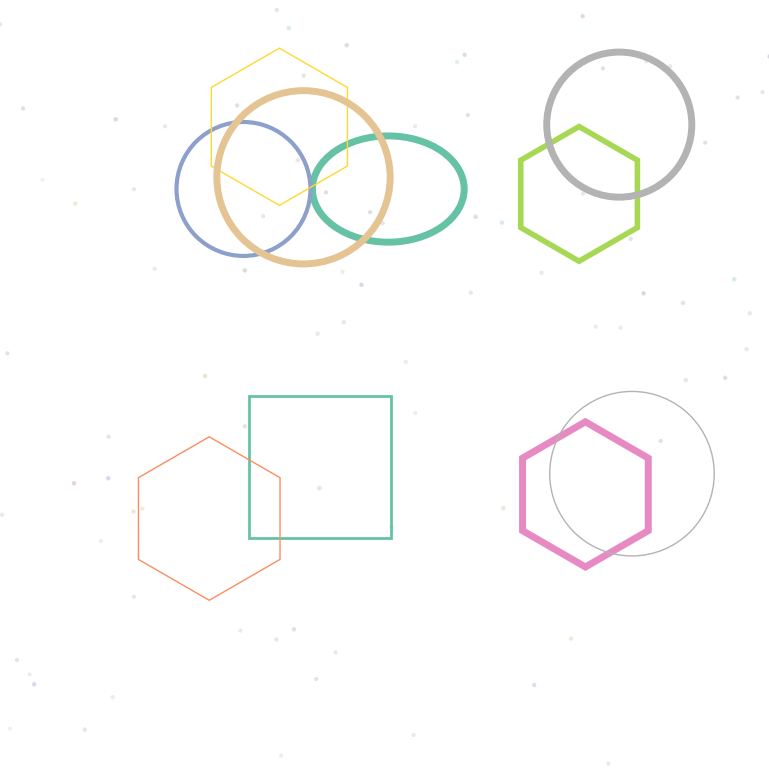[{"shape": "square", "thickness": 1, "radius": 0.46, "center": [0.416, 0.394]}, {"shape": "oval", "thickness": 2.5, "radius": 0.49, "center": [0.504, 0.754]}, {"shape": "hexagon", "thickness": 0.5, "radius": 0.53, "center": [0.272, 0.327]}, {"shape": "circle", "thickness": 1.5, "radius": 0.43, "center": [0.316, 0.755]}, {"shape": "hexagon", "thickness": 2.5, "radius": 0.47, "center": [0.76, 0.358]}, {"shape": "hexagon", "thickness": 2, "radius": 0.44, "center": [0.752, 0.748]}, {"shape": "hexagon", "thickness": 0.5, "radius": 0.51, "center": [0.363, 0.835]}, {"shape": "circle", "thickness": 2.5, "radius": 0.56, "center": [0.394, 0.77]}, {"shape": "circle", "thickness": 2.5, "radius": 0.47, "center": [0.804, 0.838]}, {"shape": "circle", "thickness": 0.5, "radius": 0.53, "center": [0.821, 0.385]}]